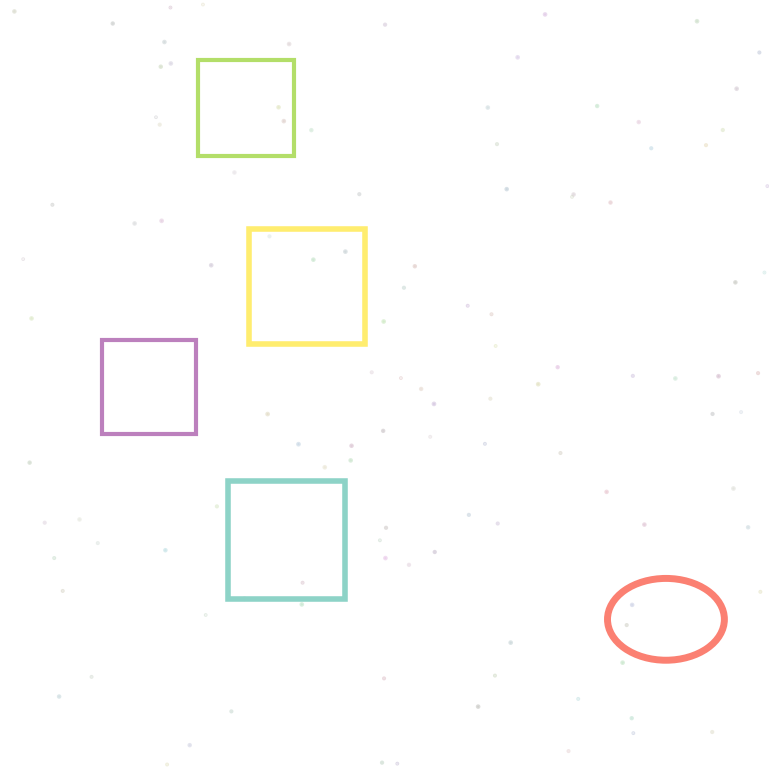[{"shape": "square", "thickness": 2, "radius": 0.38, "center": [0.372, 0.299]}, {"shape": "oval", "thickness": 2.5, "radius": 0.38, "center": [0.865, 0.196]}, {"shape": "square", "thickness": 1.5, "radius": 0.31, "center": [0.319, 0.86]}, {"shape": "square", "thickness": 1.5, "radius": 0.31, "center": [0.193, 0.497]}, {"shape": "square", "thickness": 2, "radius": 0.37, "center": [0.399, 0.628]}]